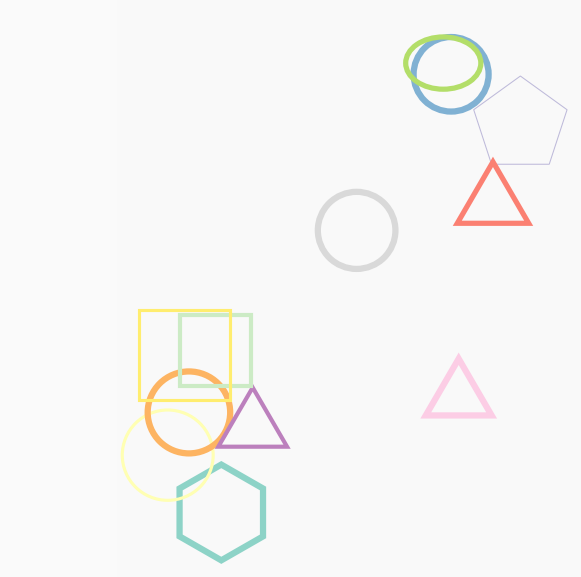[{"shape": "hexagon", "thickness": 3, "radius": 0.41, "center": [0.381, 0.112]}, {"shape": "circle", "thickness": 1.5, "radius": 0.39, "center": [0.289, 0.211]}, {"shape": "pentagon", "thickness": 0.5, "radius": 0.42, "center": [0.895, 0.783]}, {"shape": "triangle", "thickness": 2.5, "radius": 0.35, "center": [0.848, 0.648]}, {"shape": "circle", "thickness": 3, "radius": 0.32, "center": [0.776, 0.87]}, {"shape": "circle", "thickness": 3, "radius": 0.35, "center": [0.325, 0.285]}, {"shape": "oval", "thickness": 2.5, "radius": 0.32, "center": [0.763, 0.89]}, {"shape": "triangle", "thickness": 3, "radius": 0.33, "center": [0.789, 0.312]}, {"shape": "circle", "thickness": 3, "radius": 0.33, "center": [0.614, 0.6]}, {"shape": "triangle", "thickness": 2, "radius": 0.34, "center": [0.435, 0.26]}, {"shape": "square", "thickness": 2, "radius": 0.31, "center": [0.371, 0.392]}, {"shape": "square", "thickness": 1.5, "radius": 0.39, "center": [0.317, 0.385]}]